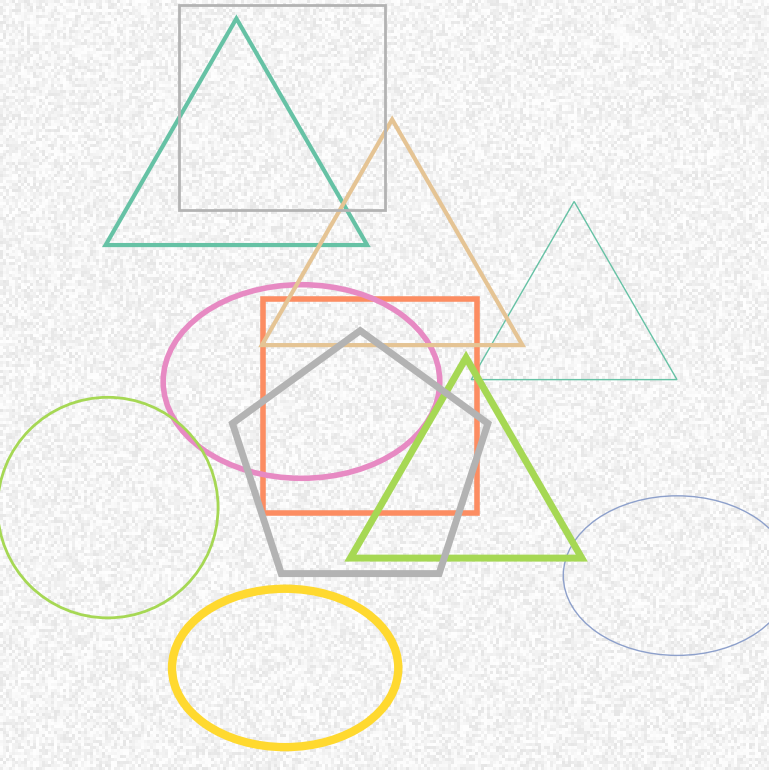[{"shape": "triangle", "thickness": 1.5, "radius": 0.98, "center": [0.307, 0.78]}, {"shape": "triangle", "thickness": 0.5, "radius": 0.77, "center": [0.746, 0.584]}, {"shape": "square", "thickness": 2, "radius": 0.7, "center": [0.481, 0.473]}, {"shape": "oval", "thickness": 0.5, "radius": 0.74, "center": [0.88, 0.252]}, {"shape": "oval", "thickness": 2, "radius": 0.9, "center": [0.392, 0.505]}, {"shape": "triangle", "thickness": 2.5, "radius": 0.87, "center": [0.605, 0.362]}, {"shape": "circle", "thickness": 1, "radius": 0.72, "center": [0.14, 0.341]}, {"shape": "oval", "thickness": 3, "radius": 0.73, "center": [0.37, 0.133]}, {"shape": "triangle", "thickness": 1.5, "radius": 0.98, "center": [0.509, 0.649]}, {"shape": "pentagon", "thickness": 2.5, "radius": 0.87, "center": [0.468, 0.396]}, {"shape": "square", "thickness": 1, "radius": 0.67, "center": [0.366, 0.86]}]